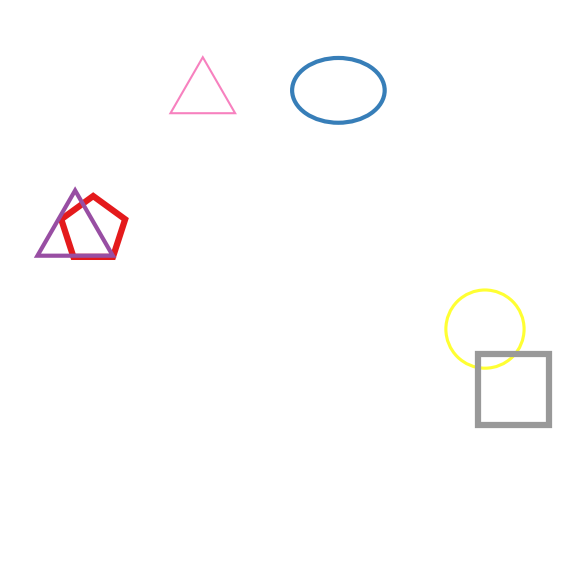[{"shape": "pentagon", "thickness": 3, "radius": 0.29, "center": [0.161, 0.601]}, {"shape": "oval", "thickness": 2, "radius": 0.4, "center": [0.586, 0.843]}, {"shape": "triangle", "thickness": 2, "radius": 0.38, "center": [0.13, 0.594]}, {"shape": "circle", "thickness": 1.5, "radius": 0.34, "center": [0.84, 0.429]}, {"shape": "triangle", "thickness": 1, "radius": 0.32, "center": [0.351, 0.835]}, {"shape": "square", "thickness": 3, "radius": 0.31, "center": [0.89, 0.325]}]